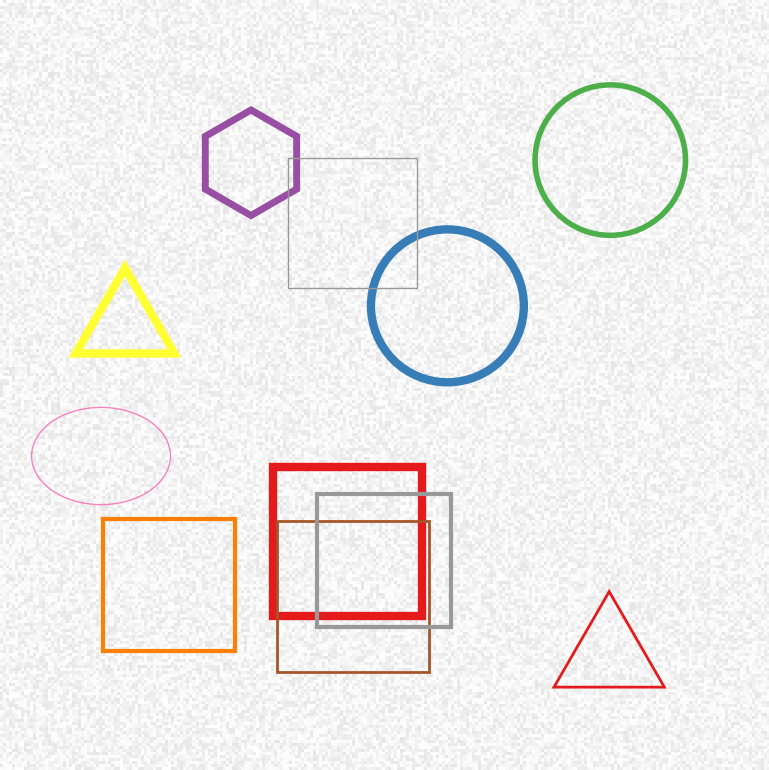[{"shape": "square", "thickness": 3, "radius": 0.48, "center": [0.451, 0.297]}, {"shape": "triangle", "thickness": 1, "radius": 0.41, "center": [0.791, 0.149]}, {"shape": "circle", "thickness": 3, "radius": 0.5, "center": [0.581, 0.603]}, {"shape": "circle", "thickness": 2, "radius": 0.49, "center": [0.793, 0.792]}, {"shape": "hexagon", "thickness": 2.5, "radius": 0.34, "center": [0.326, 0.789]}, {"shape": "square", "thickness": 1.5, "radius": 0.43, "center": [0.22, 0.24]}, {"shape": "triangle", "thickness": 3, "radius": 0.37, "center": [0.162, 0.578]}, {"shape": "square", "thickness": 1, "radius": 0.49, "center": [0.459, 0.225]}, {"shape": "oval", "thickness": 0.5, "radius": 0.45, "center": [0.131, 0.408]}, {"shape": "square", "thickness": 0.5, "radius": 0.42, "center": [0.458, 0.71]}, {"shape": "square", "thickness": 1.5, "radius": 0.43, "center": [0.499, 0.272]}]